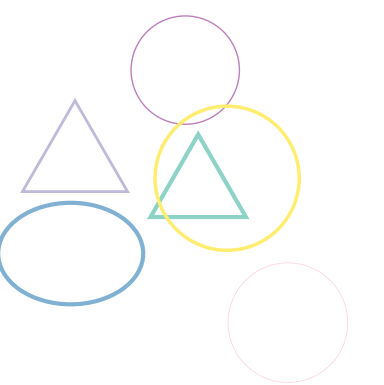[{"shape": "triangle", "thickness": 3, "radius": 0.72, "center": [0.515, 0.508]}, {"shape": "triangle", "thickness": 2, "radius": 0.79, "center": [0.195, 0.581]}, {"shape": "oval", "thickness": 3, "radius": 0.94, "center": [0.184, 0.341]}, {"shape": "circle", "thickness": 0.5, "radius": 0.78, "center": [0.748, 0.162]}, {"shape": "circle", "thickness": 1, "radius": 0.7, "center": [0.481, 0.818]}, {"shape": "circle", "thickness": 2.5, "radius": 0.94, "center": [0.59, 0.537]}]